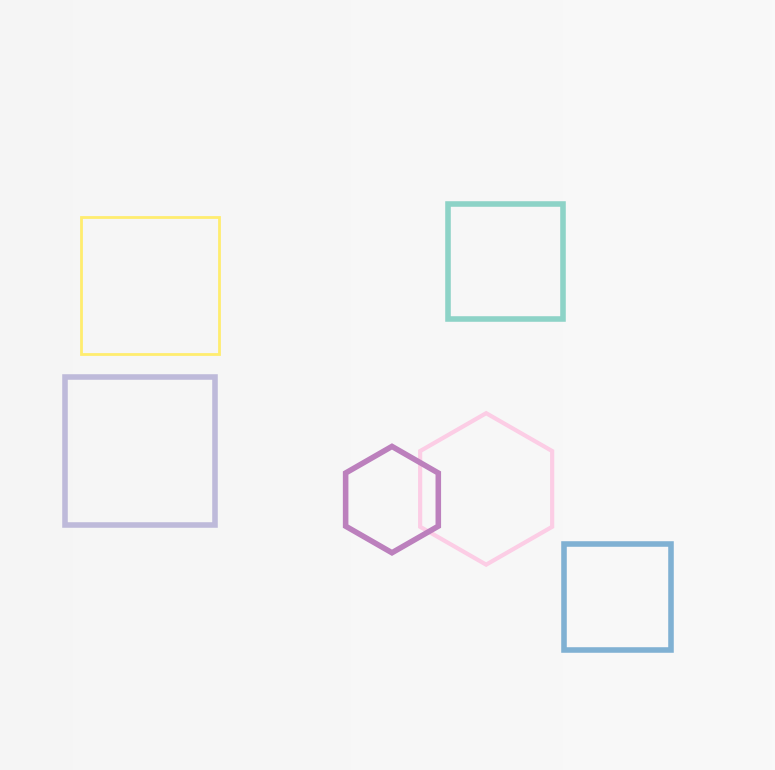[{"shape": "square", "thickness": 2, "radius": 0.37, "center": [0.652, 0.66]}, {"shape": "square", "thickness": 2, "radius": 0.48, "center": [0.181, 0.414]}, {"shape": "square", "thickness": 2, "radius": 0.34, "center": [0.797, 0.224]}, {"shape": "hexagon", "thickness": 1.5, "radius": 0.49, "center": [0.627, 0.365]}, {"shape": "hexagon", "thickness": 2, "radius": 0.35, "center": [0.506, 0.351]}, {"shape": "square", "thickness": 1, "radius": 0.44, "center": [0.194, 0.629]}]